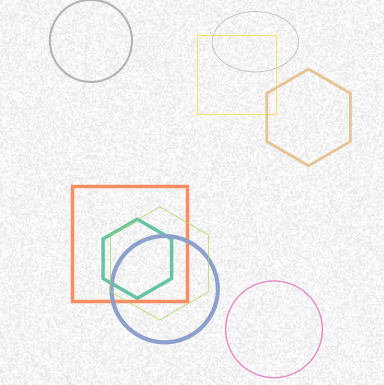[{"shape": "hexagon", "thickness": 2.5, "radius": 0.51, "center": [0.357, 0.328]}, {"shape": "square", "thickness": 2.5, "radius": 0.75, "center": [0.336, 0.367]}, {"shape": "circle", "thickness": 3, "radius": 0.69, "center": [0.428, 0.249]}, {"shape": "circle", "thickness": 1, "radius": 0.63, "center": [0.712, 0.145]}, {"shape": "hexagon", "thickness": 0.5, "radius": 0.73, "center": [0.415, 0.316]}, {"shape": "square", "thickness": 0.5, "radius": 0.51, "center": [0.615, 0.807]}, {"shape": "hexagon", "thickness": 2, "radius": 0.63, "center": [0.802, 0.695]}, {"shape": "circle", "thickness": 1.5, "radius": 0.53, "center": [0.236, 0.894]}, {"shape": "oval", "thickness": 0.5, "radius": 0.56, "center": [0.663, 0.892]}]